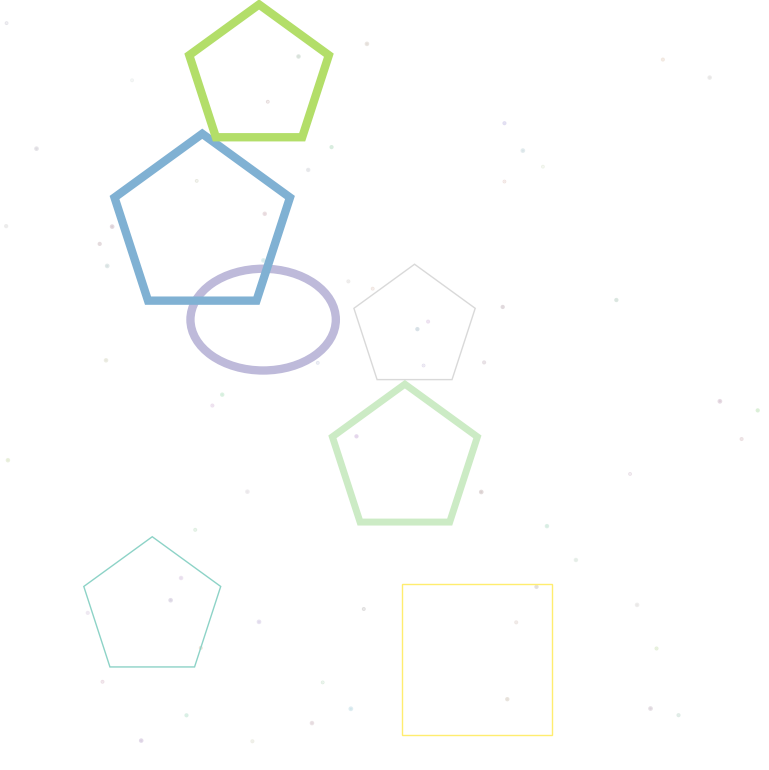[{"shape": "pentagon", "thickness": 0.5, "radius": 0.47, "center": [0.198, 0.209]}, {"shape": "oval", "thickness": 3, "radius": 0.47, "center": [0.342, 0.585]}, {"shape": "pentagon", "thickness": 3, "radius": 0.6, "center": [0.263, 0.706]}, {"shape": "pentagon", "thickness": 3, "radius": 0.48, "center": [0.336, 0.899]}, {"shape": "pentagon", "thickness": 0.5, "radius": 0.41, "center": [0.538, 0.574]}, {"shape": "pentagon", "thickness": 2.5, "radius": 0.49, "center": [0.526, 0.402]}, {"shape": "square", "thickness": 0.5, "radius": 0.49, "center": [0.62, 0.143]}]